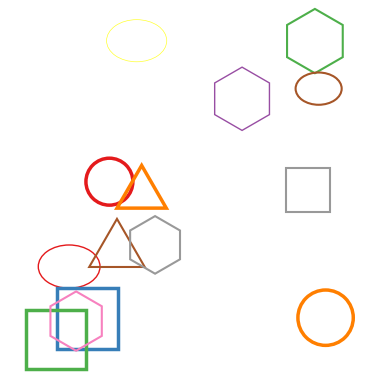[{"shape": "oval", "thickness": 1, "radius": 0.4, "center": [0.18, 0.308]}, {"shape": "circle", "thickness": 2.5, "radius": 0.3, "center": [0.284, 0.528]}, {"shape": "square", "thickness": 2.5, "radius": 0.39, "center": [0.228, 0.173]}, {"shape": "hexagon", "thickness": 1.5, "radius": 0.42, "center": [0.818, 0.893]}, {"shape": "square", "thickness": 2.5, "radius": 0.38, "center": [0.145, 0.117]}, {"shape": "hexagon", "thickness": 1, "radius": 0.41, "center": [0.629, 0.743]}, {"shape": "triangle", "thickness": 2.5, "radius": 0.37, "center": [0.368, 0.496]}, {"shape": "circle", "thickness": 2.5, "radius": 0.36, "center": [0.846, 0.175]}, {"shape": "oval", "thickness": 0.5, "radius": 0.39, "center": [0.355, 0.894]}, {"shape": "oval", "thickness": 1.5, "radius": 0.3, "center": [0.828, 0.77]}, {"shape": "triangle", "thickness": 1.5, "radius": 0.42, "center": [0.304, 0.348]}, {"shape": "hexagon", "thickness": 1.5, "radius": 0.39, "center": [0.198, 0.166]}, {"shape": "hexagon", "thickness": 1.5, "radius": 0.37, "center": [0.403, 0.364]}, {"shape": "square", "thickness": 1.5, "radius": 0.29, "center": [0.8, 0.507]}]